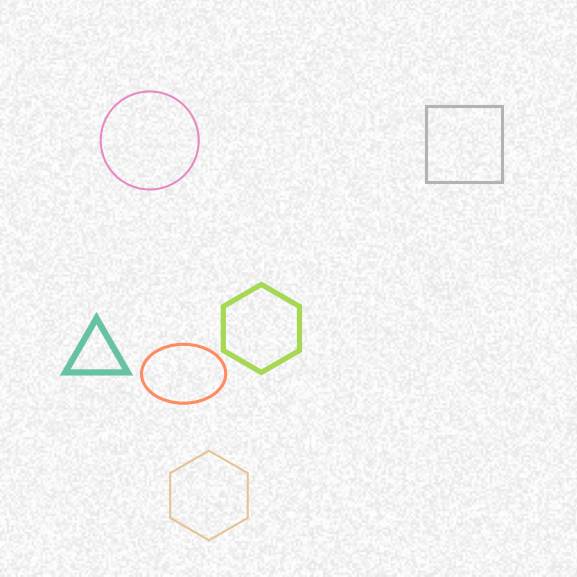[{"shape": "triangle", "thickness": 3, "radius": 0.31, "center": [0.167, 0.386]}, {"shape": "oval", "thickness": 1.5, "radius": 0.36, "center": [0.318, 0.352]}, {"shape": "circle", "thickness": 1, "radius": 0.42, "center": [0.259, 0.756]}, {"shape": "hexagon", "thickness": 2.5, "radius": 0.38, "center": [0.453, 0.43]}, {"shape": "hexagon", "thickness": 1, "radius": 0.39, "center": [0.362, 0.141]}, {"shape": "square", "thickness": 1.5, "radius": 0.33, "center": [0.803, 0.75]}]